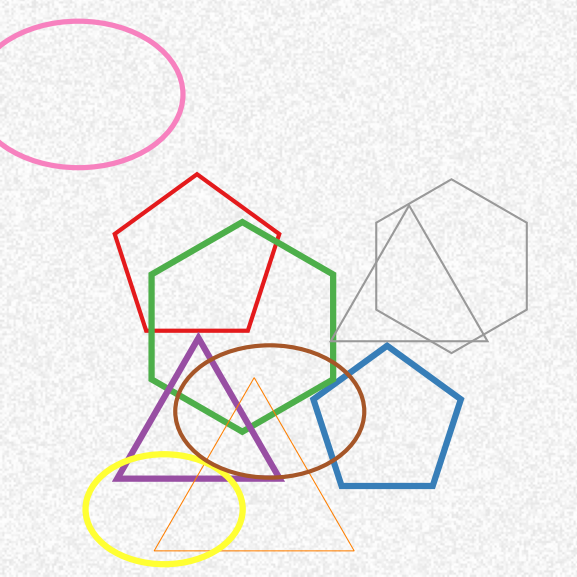[{"shape": "pentagon", "thickness": 2, "radius": 0.75, "center": [0.341, 0.548]}, {"shape": "pentagon", "thickness": 3, "radius": 0.67, "center": [0.67, 0.266]}, {"shape": "hexagon", "thickness": 3, "radius": 0.91, "center": [0.42, 0.433]}, {"shape": "triangle", "thickness": 3, "radius": 0.81, "center": [0.344, 0.252]}, {"shape": "triangle", "thickness": 0.5, "radius": 1.0, "center": [0.44, 0.145]}, {"shape": "oval", "thickness": 3, "radius": 0.68, "center": [0.284, 0.117]}, {"shape": "oval", "thickness": 2, "radius": 0.82, "center": [0.467, 0.287]}, {"shape": "oval", "thickness": 2.5, "radius": 0.91, "center": [0.136, 0.836]}, {"shape": "hexagon", "thickness": 1, "radius": 0.75, "center": [0.782, 0.538]}, {"shape": "triangle", "thickness": 1, "radius": 0.78, "center": [0.708, 0.487]}]